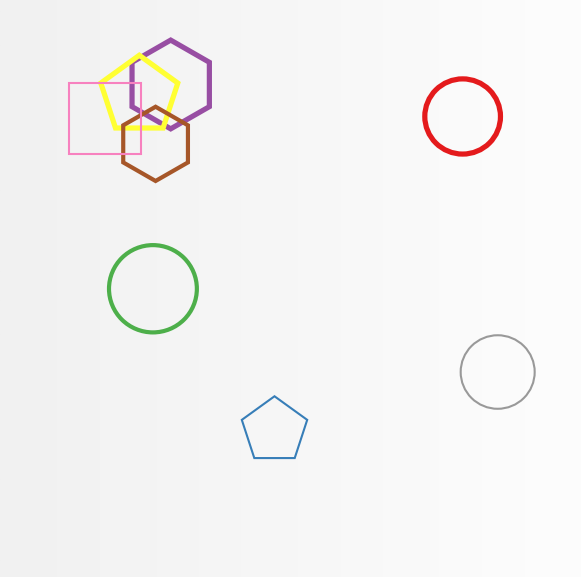[{"shape": "circle", "thickness": 2.5, "radius": 0.33, "center": [0.796, 0.797]}, {"shape": "pentagon", "thickness": 1, "radius": 0.3, "center": [0.472, 0.254]}, {"shape": "circle", "thickness": 2, "radius": 0.38, "center": [0.263, 0.499]}, {"shape": "hexagon", "thickness": 2.5, "radius": 0.38, "center": [0.294, 0.853]}, {"shape": "pentagon", "thickness": 2.5, "radius": 0.35, "center": [0.24, 0.834]}, {"shape": "hexagon", "thickness": 2, "radius": 0.32, "center": [0.268, 0.75]}, {"shape": "square", "thickness": 1, "radius": 0.31, "center": [0.181, 0.794]}, {"shape": "circle", "thickness": 1, "radius": 0.32, "center": [0.856, 0.355]}]